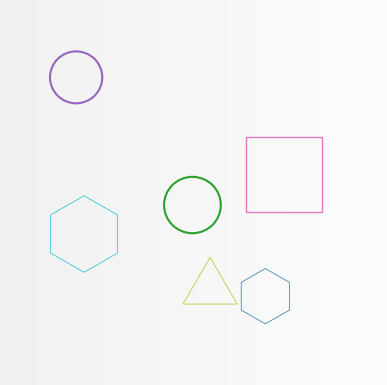[{"shape": "hexagon", "thickness": 0.5, "radius": 0.36, "center": [0.685, 0.231]}, {"shape": "circle", "thickness": 1.5, "radius": 0.37, "center": [0.497, 0.467]}, {"shape": "circle", "thickness": 1.5, "radius": 0.34, "center": [0.196, 0.799]}, {"shape": "square", "thickness": 1, "radius": 0.49, "center": [0.732, 0.547]}, {"shape": "triangle", "thickness": 0.5, "radius": 0.4, "center": [0.542, 0.251]}, {"shape": "hexagon", "thickness": 0.5, "radius": 0.5, "center": [0.217, 0.392]}]